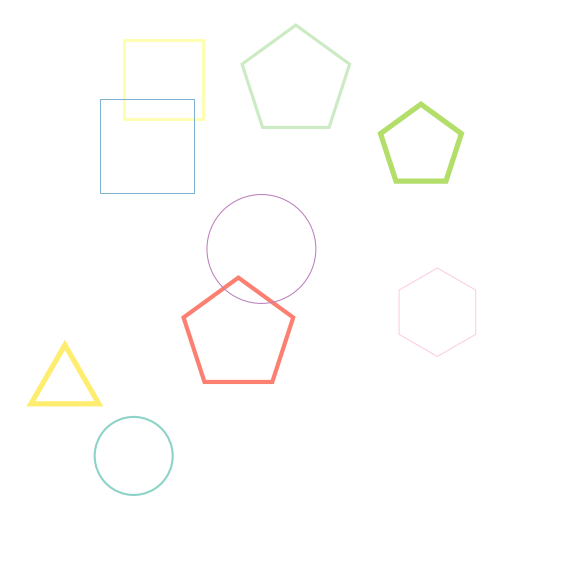[{"shape": "circle", "thickness": 1, "radius": 0.34, "center": [0.232, 0.21]}, {"shape": "square", "thickness": 1.5, "radius": 0.34, "center": [0.283, 0.861]}, {"shape": "pentagon", "thickness": 2, "radius": 0.5, "center": [0.413, 0.419]}, {"shape": "square", "thickness": 0.5, "radius": 0.41, "center": [0.254, 0.746]}, {"shape": "pentagon", "thickness": 2.5, "radius": 0.37, "center": [0.729, 0.745]}, {"shape": "hexagon", "thickness": 0.5, "radius": 0.38, "center": [0.757, 0.458]}, {"shape": "circle", "thickness": 0.5, "radius": 0.47, "center": [0.453, 0.568]}, {"shape": "pentagon", "thickness": 1.5, "radius": 0.49, "center": [0.512, 0.858]}, {"shape": "triangle", "thickness": 2.5, "radius": 0.34, "center": [0.112, 0.334]}]